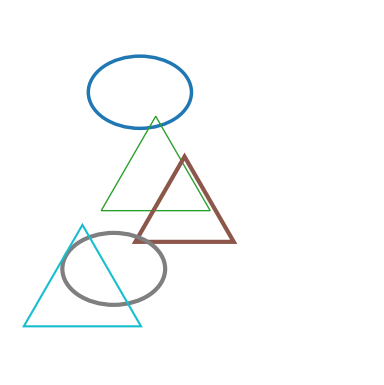[{"shape": "oval", "thickness": 2.5, "radius": 0.67, "center": [0.363, 0.76]}, {"shape": "triangle", "thickness": 1, "radius": 0.82, "center": [0.404, 0.535]}, {"shape": "triangle", "thickness": 3, "radius": 0.74, "center": [0.479, 0.446]}, {"shape": "oval", "thickness": 3, "radius": 0.67, "center": [0.295, 0.302]}, {"shape": "triangle", "thickness": 1.5, "radius": 0.88, "center": [0.214, 0.24]}]